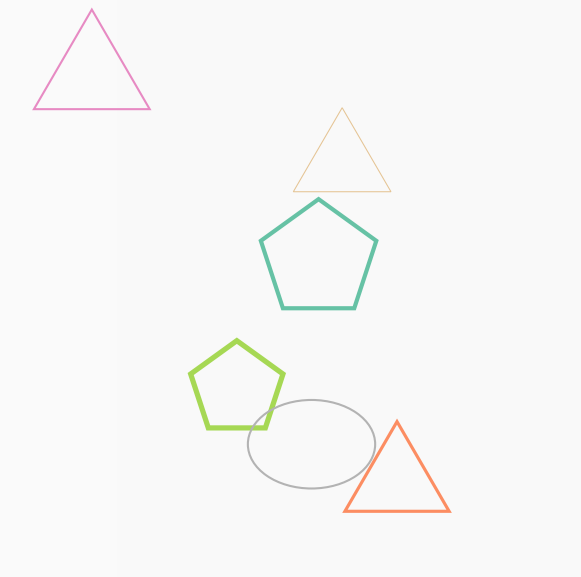[{"shape": "pentagon", "thickness": 2, "radius": 0.52, "center": [0.548, 0.55]}, {"shape": "triangle", "thickness": 1.5, "radius": 0.52, "center": [0.683, 0.166]}, {"shape": "triangle", "thickness": 1, "radius": 0.57, "center": [0.158, 0.868]}, {"shape": "pentagon", "thickness": 2.5, "radius": 0.42, "center": [0.407, 0.326]}, {"shape": "triangle", "thickness": 0.5, "radius": 0.48, "center": [0.589, 0.716]}, {"shape": "oval", "thickness": 1, "radius": 0.55, "center": [0.536, 0.23]}]